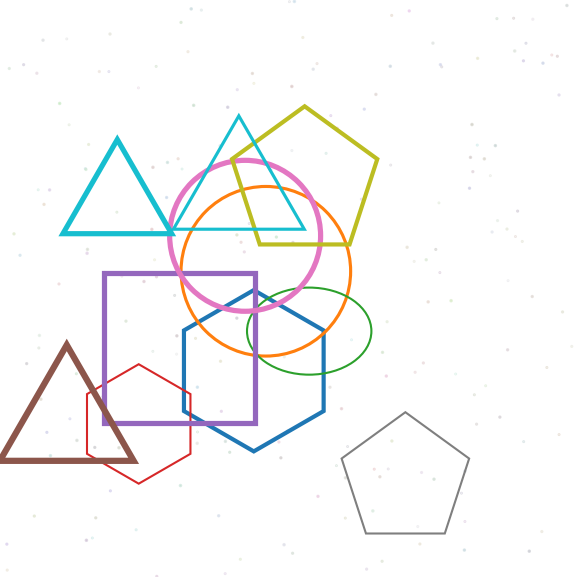[{"shape": "hexagon", "thickness": 2, "radius": 0.7, "center": [0.439, 0.357]}, {"shape": "circle", "thickness": 1.5, "radius": 0.73, "center": [0.46, 0.529]}, {"shape": "oval", "thickness": 1, "radius": 0.54, "center": [0.535, 0.426]}, {"shape": "hexagon", "thickness": 1, "radius": 0.52, "center": [0.24, 0.265]}, {"shape": "square", "thickness": 2.5, "radius": 0.65, "center": [0.311, 0.396]}, {"shape": "triangle", "thickness": 3, "radius": 0.67, "center": [0.116, 0.268]}, {"shape": "circle", "thickness": 2.5, "radius": 0.65, "center": [0.424, 0.591]}, {"shape": "pentagon", "thickness": 1, "radius": 0.58, "center": [0.702, 0.169]}, {"shape": "pentagon", "thickness": 2, "radius": 0.66, "center": [0.528, 0.683]}, {"shape": "triangle", "thickness": 1.5, "radius": 0.65, "center": [0.414, 0.668]}, {"shape": "triangle", "thickness": 2.5, "radius": 0.54, "center": [0.203, 0.649]}]